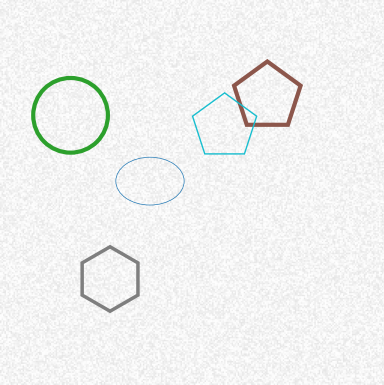[{"shape": "oval", "thickness": 0.5, "radius": 0.44, "center": [0.39, 0.53]}, {"shape": "circle", "thickness": 3, "radius": 0.48, "center": [0.183, 0.7]}, {"shape": "pentagon", "thickness": 3, "radius": 0.45, "center": [0.694, 0.749]}, {"shape": "hexagon", "thickness": 2.5, "radius": 0.42, "center": [0.286, 0.275]}, {"shape": "pentagon", "thickness": 1, "radius": 0.44, "center": [0.583, 0.671]}]